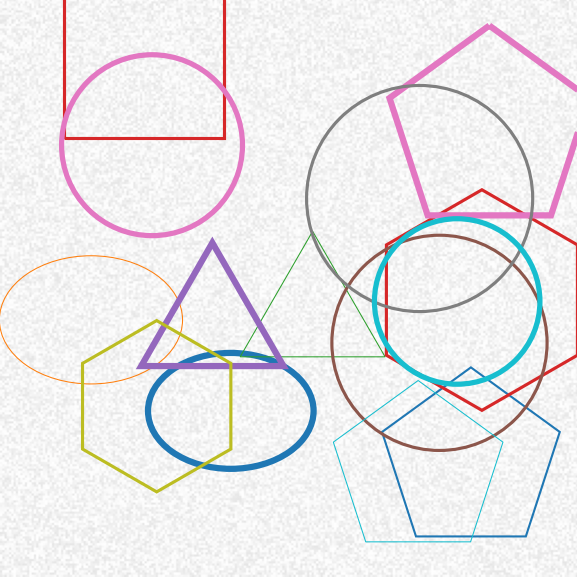[{"shape": "oval", "thickness": 3, "radius": 0.72, "center": [0.4, 0.288]}, {"shape": "pentagon", "thickness": 1, "radius": 0.81, "center": [0.815, 0.201]}, {"shape": "oval", "thickness": 0.5, "radius": 0.79, "center": [0.158, 0.445]}, {"shape": "triangle", "thickness": 0.5, "radius": 0.72, "center": [0.541, 0.454]}, {"shape": "square", "thickness": 1.5, "radius": 0.69, "center": [0.25, 0.899]}, {"shape": "hexagon", "thickness": 1.5, "radius": 0.95, "center": [0.834, 0.48]}, {"shape": "triangle", "thickness": 3, "radius": 0.71, "center": [0.368, 0.436]}, {"shape": "circle", "thickness": 1.5, "radius": 0.93, "center": [0.761, 0.405]}, {"shape": "pentagon", "thickness": 3, "radius": 0.91, "center": [0.847, 0.773]}, {"shape": "circle", "thickness": 2.5, "radius": 0.78, "center": [0.263, 0.748]}, {"shape": "circle", "thickness": 1.5, "radius": 0.98, "center": [0.727, 0.655]}, {"shape": "hexagon", "thickness": 1.5, "radius": 0.74, "center": [0.271, 0.296]}, {"shape": "circle", "thickness": 2.5, "radius": 0.72, "center": [0.792, 0.477]}, {"shape": "pentagon", "thickness": 0.5, "radius": 0.77, "center": [0.724, 0.186]}]